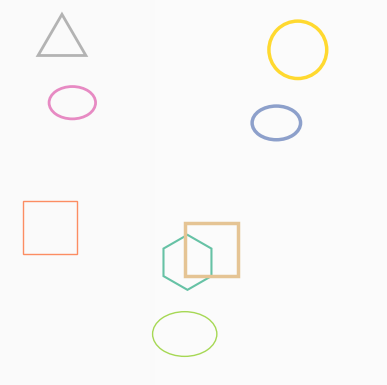[{"shape": "hexagon", "thickness": 1.5, "radius": 0.36, "center": [0.484, 0.319]}, {"shape": "square", "thickness": 1, "radius": 0.34, "center": [0.129, 0.41]}, {"shape": "oval", "thickness": 2.5, "radius": 0.31, "center": [0.713, 0.681]}, {"shape": "oval", "thickness": 2, "radius": 0.3, "center": [0.187, 0.733]}, {"shape": "oval", "thickness": 1, "radius": 0.41, "center": [0.477, 0.132]}, {"shape": "circle", "thickness": 2.5, "radius": 0.37, "center": [0.769, 0.871]}, {"shape": "square", "thickness": 2.5, "radius": 0.34, "center": [0.547, 0.352]}, {"shape": "triangle", "thickness": 2, "radius": 0.36, "center": [0.16, 0.891]}]